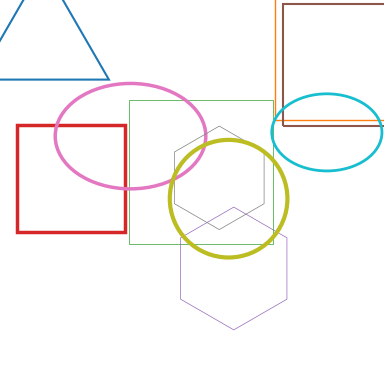[{"shape": "triangle", "thickness": 1.5, "radius": 0.99, "center": [0.112, 0.892]}, {"shape": "square", "thickness": 1, "radius": 0.89, "center": [0.894, 0.867]}, {"shape": "square", "thickness": 0.5, "radius": 0.93, "center": [0.522, 0.554]}, {"shape": "square", "thickness": 2.5, "radius": 0.7, "center": [0.185, 0.537]}, {"shape": "hexagon", "thickness": 0.5, "radius": 0.8, "center": [0.607, 0.303]}, {"shape": "square", "thickness": 1.5, "radius": 0.79, "center": [0.894, 0.831]}, {"shape": "oval", "thickness": 2.5, "radius": 0.98, "center": [0.339, 0.646]}, {"shape": "hexagon", "thickness": 0.5, "radius": 0.67, "center": [0.57, 0.538]}, {"shape": "circle", "thickness": 3, "radius": 0.76, "center": [0.594, 0.484]}, {"shape": "oval", "thickness": 2, "radius": 0.72, "center": [0.849, 0.656]}]